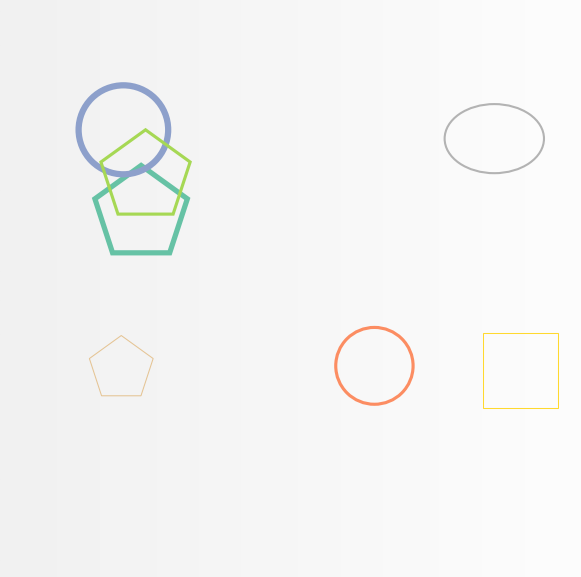[{"shape": "pentagon", "thickness": 2.5, "radius": 0.42, "center": [0.243, 0.629]}, {"shape": "circle", "thickness": 1.5, "radius": 0.33, "center": [0.644, 0.366]}, {"shape": "circle", "thickness": 3, "radius": 0.39, "center": [0.212, 0.774]}, {"shape": "pentagon", "thickness": 1.5, "radius": 0.4, "center": [0.25, 0.694]}, {"shape": "square", "thickness": 0.5, "radius": 0.32, "center": [0.896, 0.357]}, {"shape": "pentagon", "thickness": 0.5, "radius": 0.29, "center": [0.209, 0.36]}, {"shape": "oval", "thickness": 1, "radius": 0.43, "center": [0.85, 0.759]}]